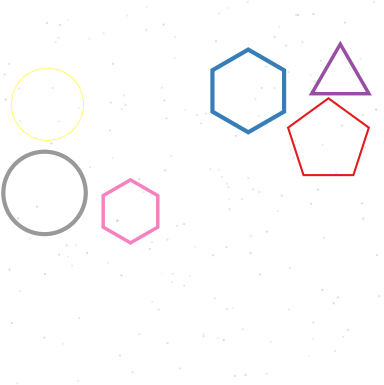[{"shape": "pentagon", "thickness": 1.5, "radius": 0.55, "center": [0.853, 0.634]}, {"shape": "hexagon", "thickness": 3, "radius": 0.54, "center": [0.645, 0.764]}, {"shape": "triangle", "thickness": 2.5, "radius": 0.43, "center": [0.884, 0.8]}, {"shape": "circle", "thickness": 0.5, "radius": 0.47, "center": [0.123, 0.729]}, {"shape": "hexagon", "thickness": 2.5, "radius": 0.41, "center": [0.339, 0.451]}, {"shape": "circle", "thickness": 3, "radius": 0.54, "center": [0.116, 0.499]}]